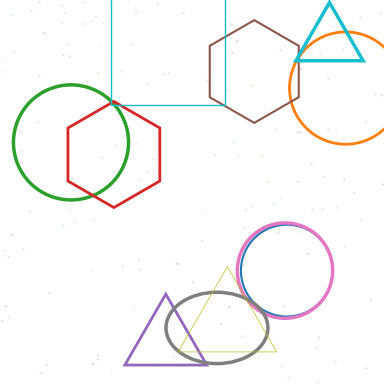[{"shape": "circle", "thickness": 1.5, "radius": 0.6, "center": [0.745, 0.297]}, {"shape": "circle", "thickness": 2, "radius": 0.73, "center": [0.898, 0.771]}, {"shape": "circle", "thickness": 2.5, "radius": 0.75, "center": [0.184, 0.63]}, {"shape": "hexagon", "thickness": 2, "radius": 0.69, "center": [0.296, 0.599]}, {"shape": "triangle", "thickness": 2, "radius": 0.61, "center": [0.431, 0.113]}, {"shape": "hexagon", "thickness": 1.5, "radius": 0.67, "center": [0.66, 0.814]}, {"shape": "circle", "thickness": 2.5, "radius": 0.62, "center": [0.74, 0.297]}, {"shape": "oval", "thickness": 2.5, "radius": 0.66, "center": [0.564, 0.148]}, {"shape": "triangle", "thickness": 0.5, "radius": 0.74, "center": [0.591, 0.16]}, {"shape": "square", "thickness": 1, "radius": 0.74, "center": [0.436, 0.876]}, {"shape": "triangle", "thickness": 2.5, "radius": 0.5, "center": [0.856, 0.893]}]